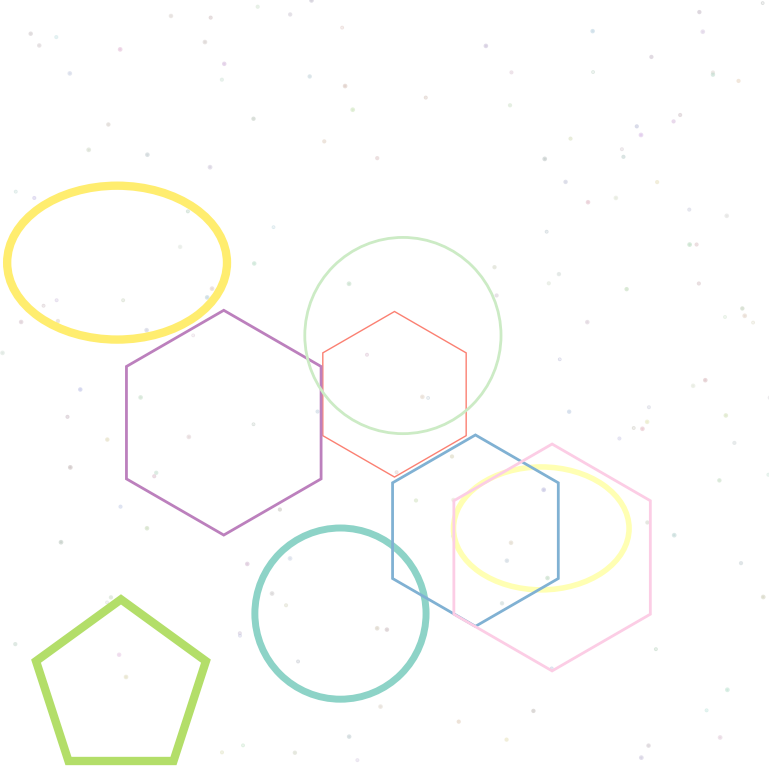[{"shape": "circle", "thickness": 2.5, "radius": 0.56, "center": [0.442, 0.203]}, {"shape": "oval", "thickness": 2, "radius": 0.57, "center": [0.703, 0.314]}, {"shape": "hexagon", "thickness": 0.5, "radius": 0.54, "center": [0.512, 0.488]}, {"shape": "hexagon", "thickness": 1, "radius": 0.62, "center": [0.617, 0.311]}, {"shape": "pentagon", "thickness": 3, "radius": 0.58, "center": [0.157, 0.106]}, {"shape": "hexagon", "thickness": 1, "radius": 0.74, "center": [0.717, 0.276]}, {"shape": "hexagon", "thickness": 1, "radius": 0.73, "center": [0.291, 0.451]}, {"shape": "circle", "thickness": 1, "radius": 0.64, "center": [0.523, 0.564]}, {"shape": "oval", "thickness": 3, "radius": 0.71, "center": [0.152, 0.659]}]